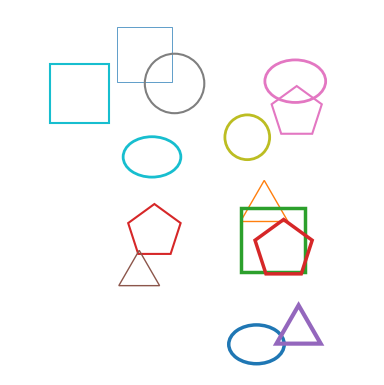[{"shape": "oval", "thickness": 2.5, "radius": 0.36, "center": [0.666, 0.106]}, {"shape": "square", "thickness": 0.5, "radius": 0.36, "center": [0.375, 0.859]}, {"shape": "triangle", "thickness": 1, "radius": 0.36, "center": [0.686, 0.46]}, {"shape": "square", "thickness": 2.5, "radius": 0.42, "center": [0.71, 0.377]}, {"shape": "pentagon", "thickness": 1.5, "radius": 0.36, "center": [0.401, 0.398]}, {"shape": "pentagon", "thickness": 2.5, "radius": 0.39, "center": [0.737, 0.352]}, {"shape": "triangle", "thickness": 3, "radius": 0.33, "center": [0.776, 0.141]}, {"shape": "triangle", "thickness": 1, "radius": 0.31, "center": [0.362, 0.289]}, {"shape": "oval", "thickness": 2, "radius": 0.39, "center": [0.767, 0.789]}, {"shape": "pentagon", "thickness": 1.5, "radius": 0.34, "center": [0.771, 0.708]}, {"shape": "circle", "thickness": 1.5, "radius": 0.39, "center": [0.453, 0.783]}, {"shape": "circle", "thickness": 2, "radius": 0.29, "center": [0.642, 0.643]}, {"shape": "oval", "thickness": 2, "radius": 0.37, "center": [0.395, 0.592]}, {"shape": "square", "thickness": 1.5, "radius": 0.38, "center": [0.206, 0.757]}]